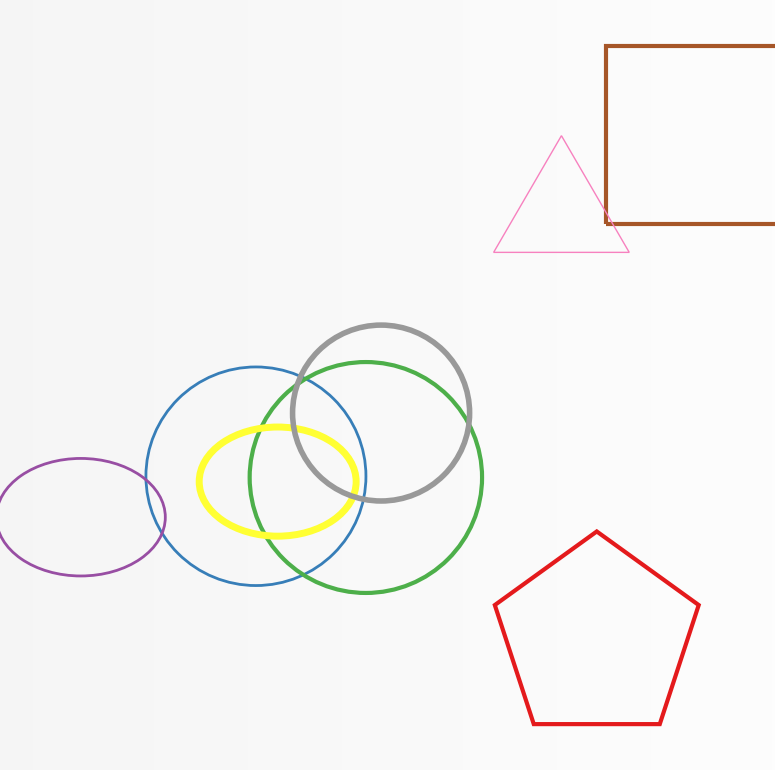[{"shape": "pentagon", "thickness": 1.5, "radius": 0.69, "center": [0.77, 0.171]}, {"shape": "circle", "thickness": 1, "radius": 0.71, "center": [0.33, 0.381]}, {"shape": "circle", "thickness": 1.5, "radius": 0.75, "center": [0.472, 0.38]}, {"shape": "oval", "thickness": 1, "radius": 0.55, "center": [0.104, 0.328]}, {"shape": "oval", "thickness": 2.5, "radius": 0.51, "center": [0.358, 0.375]}, {"shape": "square", "thickness": 1.5, "radius": 0.58, "center": [0.898, 0.825]}, {"shape": "triangle", "thickness": 0.5, "radius": 0.51, "center": [0.724, 0.723]}, {"shape": "circle", "thickness": 2, "radius": 0.57, "center": [0.492, 0.464]}]